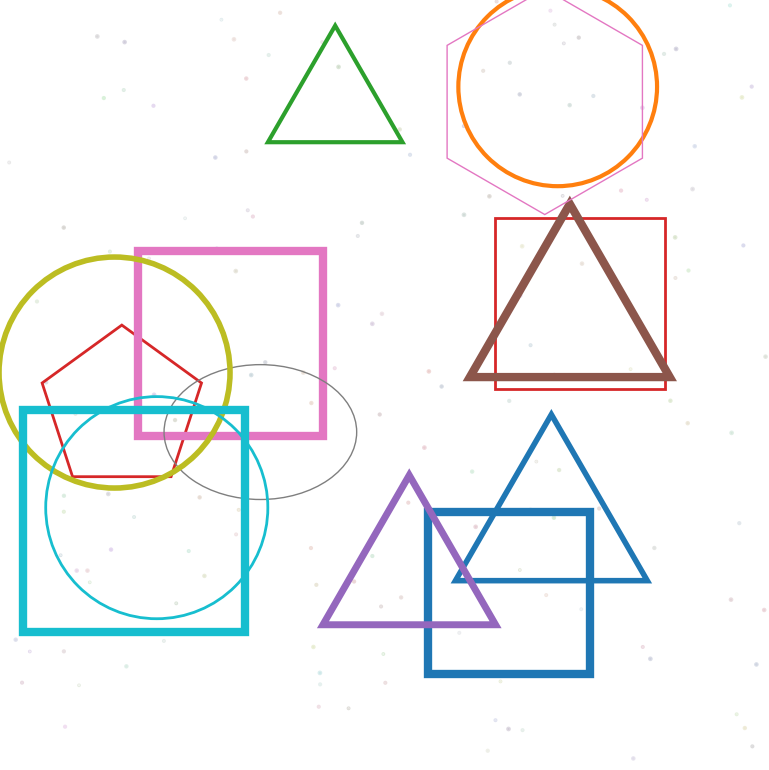[{"shape": "triangle", "thickness": 2, "radius": 0.72, "center": [0.716, 0.318]}, {"shape": "square", "thickness": 3, "radius": 0.52, "center": [0.661, 0.23]}, {"shape": "circle", "thickness": 1.5, "radius": 0.65, "center": [0.724, 0.887]}, {"shape": "triangle", "thickness": 1.5, "radius": 0.5, "center": [0.435, 0.866]}, {"shape": "square", "thickness": 1, "radius": 0.55, "center": [0.754, 0.606]}, {"shape": "pentagon", "thickness": 1, "radius": 0.54, "center": [0.158, 0.469]}, {"shape": "triangle", "thickness": 2.5, "radius": 0.65, "center": [0.531, 0.253]}, {"shape": "triangle", "thickness": 3, "radius": 0.75, "center": [0.74, 0.585]}, {"shape": "hexagon", "thickness": 0.5, "radius": 0.73, "center": [0.707, 0.868]}, {"shape": "square", "thickness": 3, "radius": 0.6, "center": [0.3, 0.554]}, {"shape": "oval", "thickness": 0.5, "radius": 0.63, "center": [0.338, 0.439]}, {"shape": "circle", "thickness": 2, "radius": 0.75, "center": [0.149, 0.516]}, {"shape": "square", "thickness": 3, "radius": 0.72, "center": [0.174, 0.323]}, {"shape": "circle", "thickness": 1, "radius": 0.72, "center": [0.204, 0.341]}]